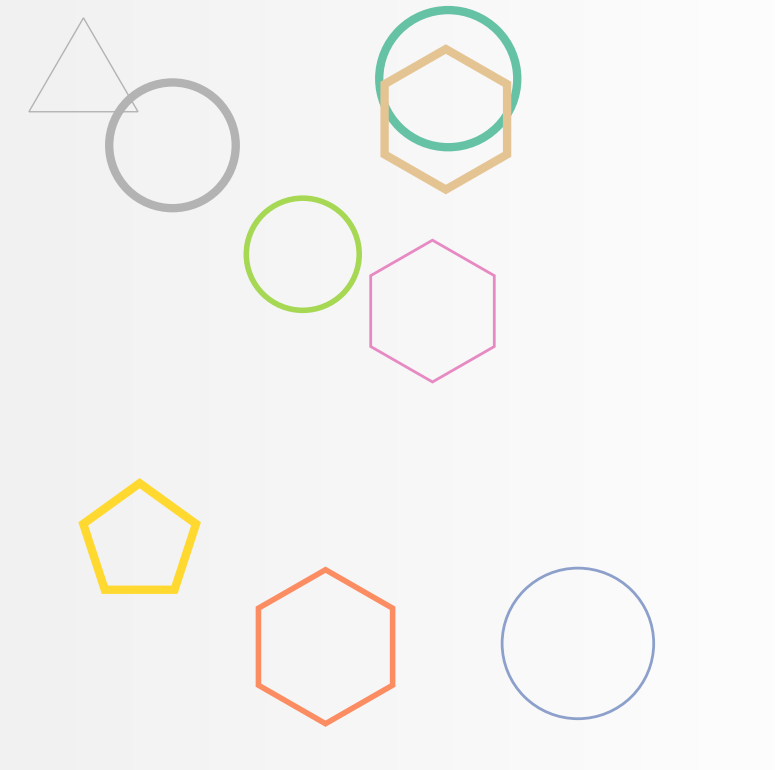[{"shape": "circle", "thickness": 3, "radius": 0.45, "center": [0.578, 0.898]}, {"shape": "hexagon", "thickness": 2, "radius": 0.5, "center": [0.42, 0.16]}, {"shape": "circle", "thickness": 1, "radius": 0.49, "center": [0.746, 0.164]}, {"shape": "hexagon", "thickness": 1, "radius": 0.46, "center": [0.558, 0.596]}, {"shape": "circle", "thickness": 2, "radius": 0.36, "center": [0.391, 0.67]}, {"shape": "pentagon", "thickness": 3, "radius": 0.38, "center": [0.18, 0.296]}, {"shape": "hexagon", "thickness": 3, "radius": 0.46, "center": [0.575, 0.845]}, {"shape": "circle", "thickness": 3, "radius": 0.41, "center": [0.223, 0.811]}, {"shape": "triangle", "thickness": 0.5, "radius": 0.41, "center": [0.108, 0.896]}]